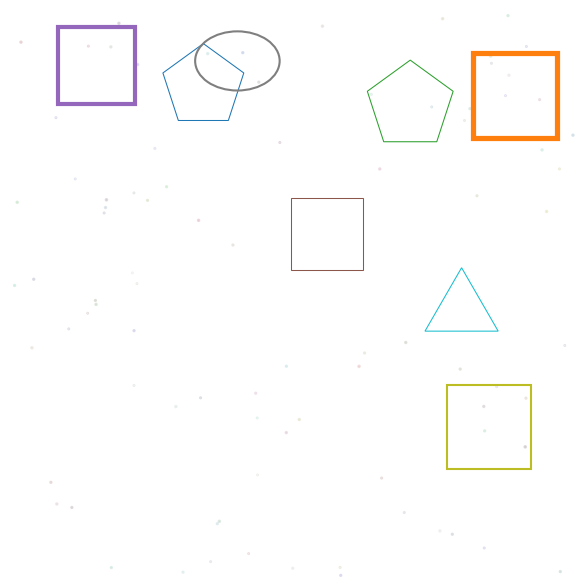[{"shape": "pentagon", "thickness": 0.5, "radius": 0.37, "center": [0.352, 0.85]}, {"shape": "square", "thickness": 2.5, "radius": 0.37, "center": [0.892, 0.834]}, {"shape": "pentagon", "thickness": 0.5, "radius": 0.39, "center": [0.71, 0.817]}, {"shape": "square", "thickness": 2, "radius": 0.33, "center": [0.167, 0.886]}, {"shape": "square", "thickness": 0.5, "radius": 0.31, "center": [0.566, 0.594]}, {"shape": "oval", "thickness": 1, "radius": 0.37, "center": [0.411, 0.894]}, {"shape": "square", "thickness": 1, "radius": 0.36, "center": [0.846, 0.26]}, {"shape": "triangle", "thickness": 0.5, "radius": 0.37, "center": [0.799, 0.462]}]